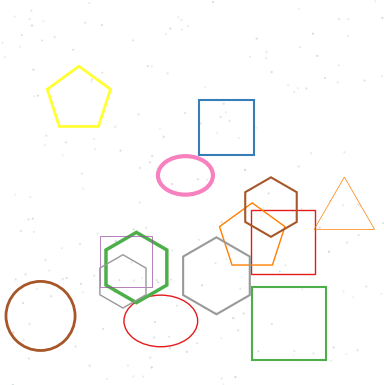[{"shape": "oval", "thickness": 1, "radius": 0.48, "center": [0.418, 0.166]}, {"shape": "square", "thickness": 1, "radius": 0.41, "center": [0.735, 0.37]}, {"shape": "square", "thickness": 1.5, "radius": 0.36, "center": [0.589, 0.669]}, {"shape": "hexagon", "thickness": 2.5, "radius": 0.46, "center": [0.354, 0.305]}, {"shape": "square", "thickness": 1.5, "radius": 0.48, "center": [0.751, 0.159]}, {"shape": "square", "thickness": 0.5, "radius": 0.33, "center": [0.327, 0.32]}, {"shape": "pentagon", "thickness": 1, "radius": 0.45, "center": [0.655, 0.384]}, {"shape": "triangle", "thickness": 0.5, "radius": 0.45, "center": [0.894, 0.45]}, {"shape": "pentagon", "thickness": 2, "radius": 0.43, "center": [0.205, 0.741]}, {"shape": "hexagon", "thickness": 1.5, "radius": 0.39, "center": [0.704, 0.462]}, {"shape": "circle", "thickness": 2, "radius": 0.45, "center": [0.105, 0.179]}, {"shape": "oval", "thickness": 3, "radius": 0.36, "center": [0.482, 0.544]}, {"shape": "hexagon", "thickness": 1.5, "radius": 0.5, "center": [0.562, 0.284]}, {"shape": "hexagon", "thickness": 1, "radius": 0.35, "center": [0.319, 0.269]}]